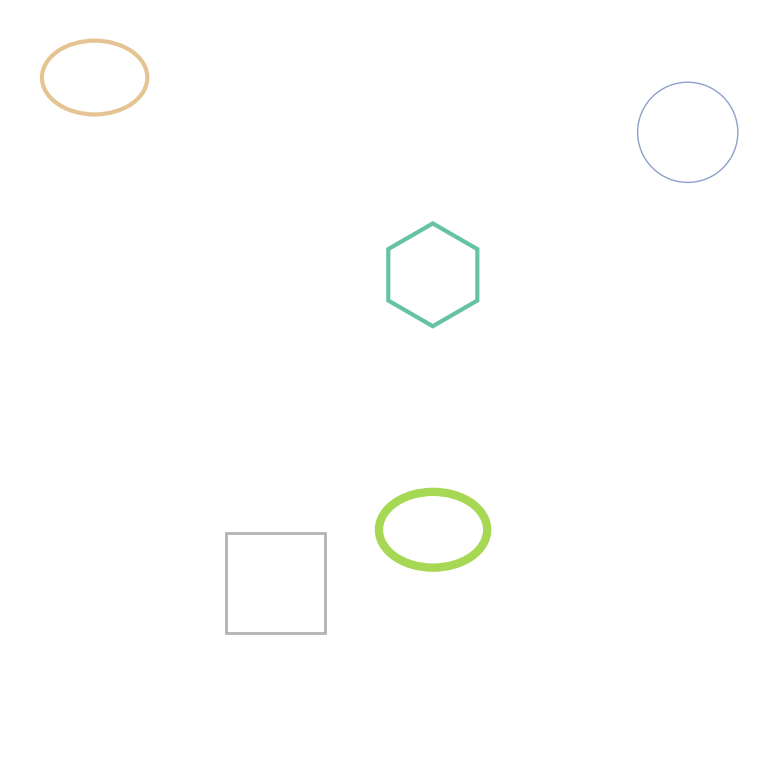[{"shape": "hexagon", "thickness": 1.5, "radius": 0.33, "center": [0.562, 0.643]}, {"shape": "circle", "thickness": 0.5, "radius": 0.33, "center": [0.893, 0.828]}, {"shape": "oval", "thickness": 3, "radius": 0.35, "center": [0.562, 0.312]}, {"shape": "oval", "thickness": 1.5, "radius": 0.34, "center": [0.123, 0.899]}, {"shape": "square", "thickness": 1, "radius": 0.32, "center": [0.358, 0.243]}]